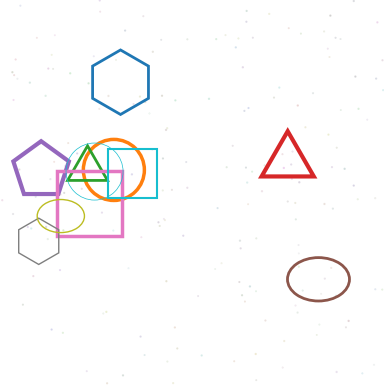[{"shape": "hexagon", "thickness": 2, "radius": 0.42, "center": [0.313, 0.786]}, {"shape": "circle", "thickness": 2.5, "radius": 0.4, "center": [0.296, 0.559]}, {"shape": "triangle", "thickness": 2, "radius": 0.3, "center": [0.227, 0.561]}, {"shape": "triangle", "thickness": 3, "radius": 0.39, "center": [0.747, 0.581]}, {"shape": "pentagon", "thickness": 3, "radius": 0.38, "center": [0.107, 0.557]}, {"shape": "oval", "thickness": 2, "radius": 0.4, "center": [0.827, 0.275]}, {"shape": "square", "thickness": 2.5, "radius": 0.42, "center": [0.233, 0.471]}, {"shape": "hexagon", "thickness": 1, "radius": 0.3, "center": [0.101, 0.373]}, {"shape": "oval", "thickness": 1, "radius": 0.31, "center": [0.158, 0.439]}, {"shape": "circle", "thickness": 0.5, "radius": 0.37, "center": [0.246, 0.554]}, {"shape": "square", "thickness": 1.5, "radius": 0.32, "center": [0.344, 0.55]}]